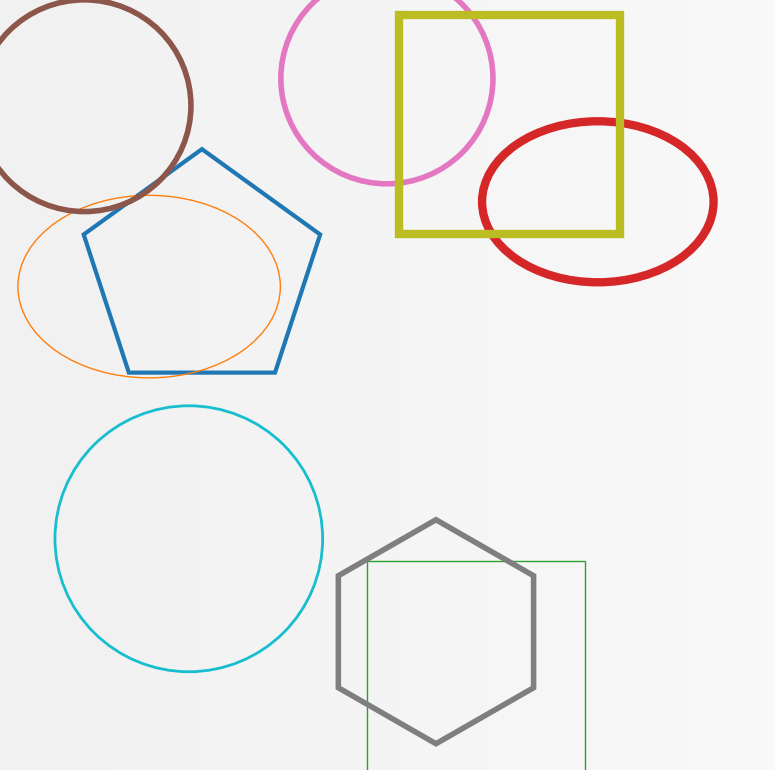[{"shape": "pentagon", "thickness": 1.5, "radius": 0.8, "center": [0.261, 0.646]}, {"shape": "oval", "thickness": 0.5, "radius": 0.85, "center": [0.192, 0.628]}, {"shape": "square", "thickness": 0.5, "radius": 0.71, "center": [0.614, 0.131]}, {"shape": "oval", "thickness": 3, "radius": 0.75, "center": [0.771, 0.738]}, {"shape": "circle", "thickness": 2, "radius": 0.69, "center": [0.109, 0.863]}, {"shape": "circle", "thickness": 2, "radius": 0.68, "center": [0.499, 0.898]}, {"shape": "hexagon", "thickness": 2, "radius": 0.73, "center": [0.563, 0.18]}, {"shape": "square", "thickness": 3, "radius": 0.71, "center": [0.657, 0.838]}, {"shape": "circle", "thickness": 1, "radius": 0.86, "center": [0.244, 0.3]}]